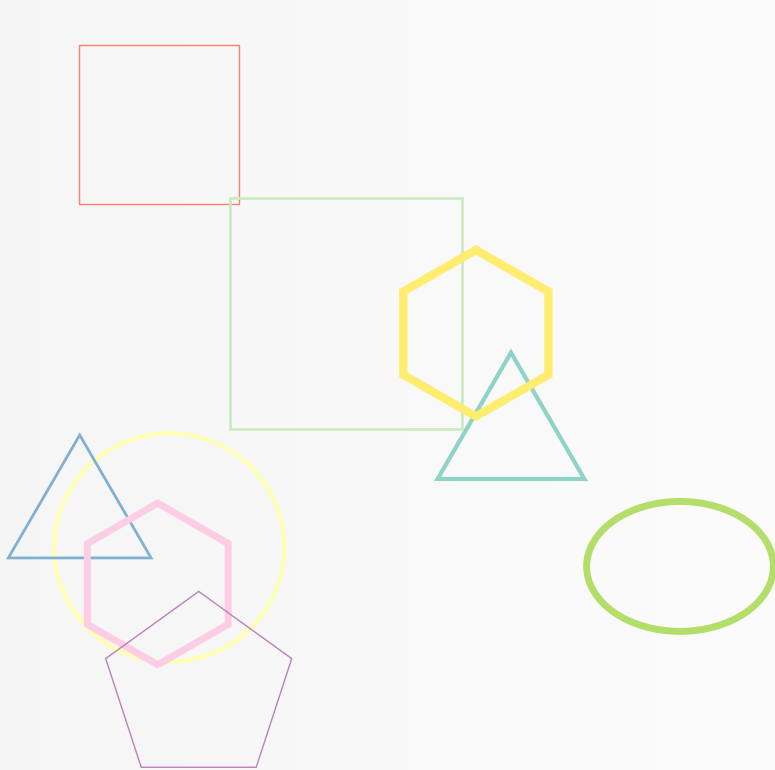[{"shape": "triangle", "thickness": 1.5, "radius": 0.55, "center": [0.659, 0.433]}, {"shape": "circle", "thickness": 1.5, "radius": 0.74, "center": [0.218, 0.289]}, {"shape": "square", "thickness": 0.5, "radius": 0.52, "center": [0.205, 0.838]}, {"shape": "triangle", "thickness": 1, "radius": 0.53, "center": [0.103, 0.329]}, {"shape": "oval", "thickness": 2.5, "radius": 0.6, "center": [0.877, 0.264]}, {"shape": "hexagon", "thickness": 2.5, "radius": 0.52, "center": [0.204, 0.242]}, {"shape": "pentagon", "thickness": 0.5, "radius": 0.63, "center": [0.256, 0.106]}, {"shape": "square", "thickness": 1, "radius": 0.75, "center": [0.446, 0.593]}, {"shape": "hexagon", "thickness": 3, "radius": 0.54, "center": [0.614, 0.567]}]